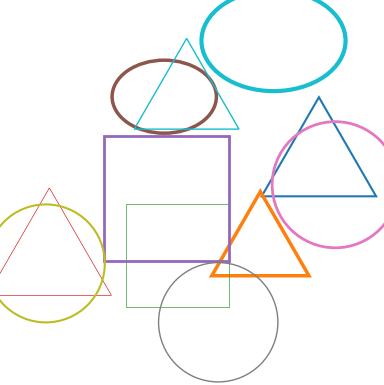[{"shape": "triangle", "thickness": 1.5, "radius": 0.86, "center": [0.828, 0.576]}, {"shape": "triangle", "thickness": 2.5, "radius": 0.73, "center": [0.676, 0.357]}, {"shape": "square", "thickness": 0.5, "radius": 0.67, "center": [0.461, 0.336]}, {"shape": "triangle", "thickness": 0.5, "radius": 0.93, "center": [0.128, 0.326]}, {"shape": "square", "thickness": 2, "radius": 0.81, "center": [0.434, 0.485]}, {"shape": "oval", "thickness": 2.5, "radius": 0.68, "center": [0.427, 0.749]}, {"shape": "circle", "thickness": 2, "radius": 0.82, "center": [0.871, 0.52]}, {"shape": "circle", "thickness": 1, "radius": 0.77, "center": [0.567, 0.163]}, {"shape": "circle", "thickness": 1.5, "radius": 0.77, "center": [0.119, 0.316]}, {"shape": "triangle", "thickness": 1, "radius": 0.79, "center": [0.485, 0.743]}, {"shape": "oval", "thickness": 3, "radius": 0.94, "center": [0.71, 0.894]}]